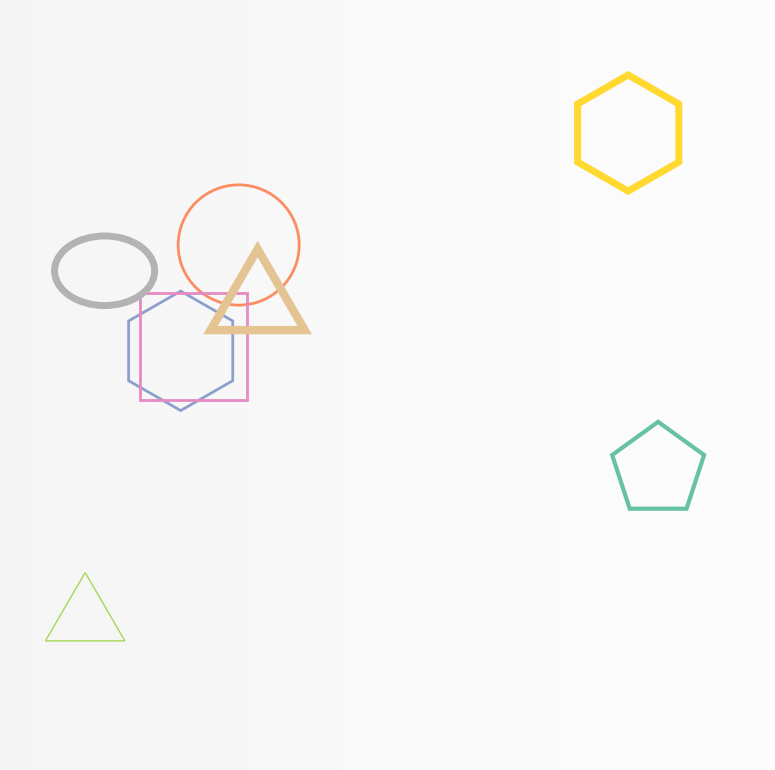[{"shape": "pentagon", "thickness": 1.5, "radius": 0.31, "center": [0.849, 0.39]}, {"shape": "circle", "thickness": 1, "radius": 0.39, "center": [0.308, 0.682]}, {"shape": "hexagon", "thickness": 1, "radius": 0.39, "center": [0.233, 0.544]}, {"shape": "square", "thickness": 1, "radius": 0.35, "center": [0.25, 0.55]}, {"shape": "triangle", "thickness": 0.5, "radius": 0.3, "center": [0.11, 0.197]}, {"shape": "hexagon", "thickness": 2.5, "radius": 0.38, "center": [0.811, 0.827]}, {"shape": "triangle", "thickness": 3, "radius": 0.35, "center": [0.332, 0.606]}, {"shape": "oval", "thickness": 2.5, "radius": 0.32, "center": [0.135, 0.648]}]